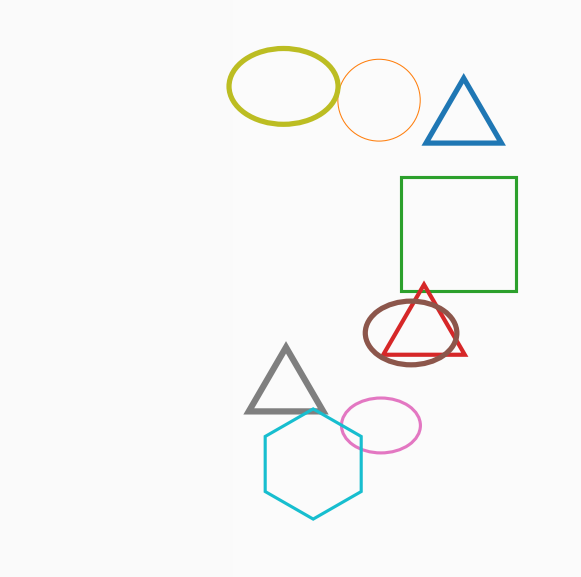[{"shape": "triangle", "thickness": 2.5, "radius": 0.37, "center": [0.798, 0.789]}, {"shape": "circle", "thickness": 0.5, "radius": 0.35, "center": [0.652, 0.826]}, {"shape": "square", "thickness": 1.5, "radius": 0.49, "center": [0.789, 0.594]}, {"shape": "triangle", "thickness": 2, "radius": 0.41, "center": [0.729, 0.425]}, {"shape": "oval", "thickness": 2.5, "radius": 0.39, "center": [0.707, 0.423]}, {"shape": "oval", "thickness": 1.5, "radius": 0.34, "center": [0.655, 0.262]}, {"shape": "triangle", "thickness": 3, "radius": 0.37, "center": [0.492, 0.324]}, {"shape": "oval", "thickness": 2.5, "radius": 0.47, "center": [0.488, 0.85]}, {"shape": "hexagon", "thickness": 1.5, "radius": 0.48, "center": [0.539, 0.196]}]